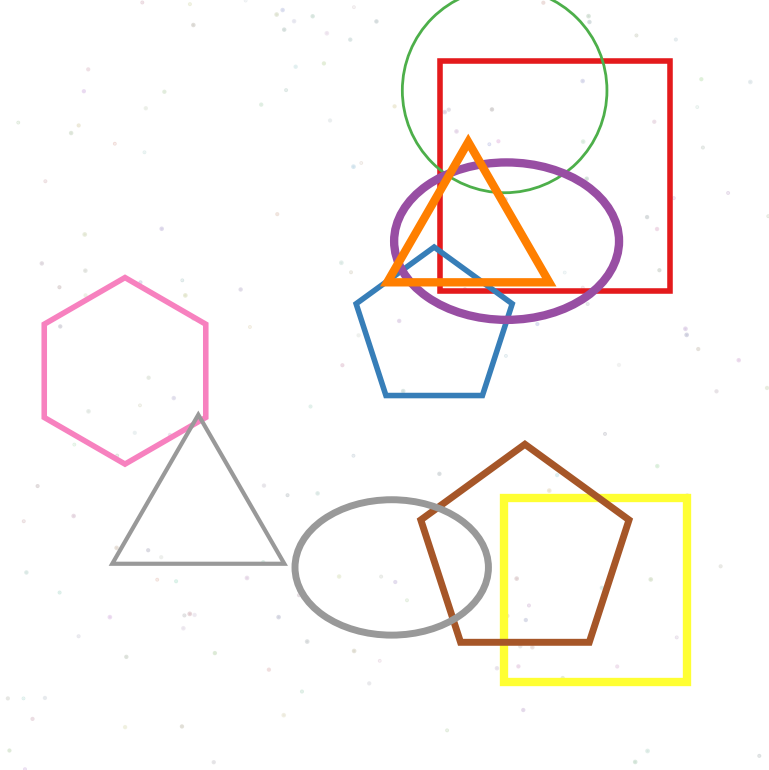[{"shape": "square", "thickness": 2, "radius": 0.75, "center": [0.721, 0.771]}, {"shape": "pentagon", "thickness": 2, "radius": 0.53, "center": [0.564, 0.573]}, {"shape": "circle", "thickness": 1, "radius": 0.66, "center": [0.655, 0.883]}, {"shape": "oval", "thickness": 3, "radius": 0.73, "center": [0.658, 0.687]}, {"shape": "triangle", "thickness": 3, "radius": 0.61, "center": [0.608, 0.694]}, {"shape": "square", "thickness": 3, "radius": 0.6, "center": [0.774, 0.234]}, {"shape": "pentagon", "thickness": 2.5, "radius": 0.71, "center": [0.682, 0.281]}, {"shape": "hexagon", "thickness": 2, "radius": 0.61, "center": [0.162, 0.518]}, {"shape": "oval", "thickness": 2.5, "radius": 0.63, "center": [0.509, 0.263]}, {"shape": "triangle", "thickness": 1.5, "radius": 0.65, "center": [0.258, 0.332]}]